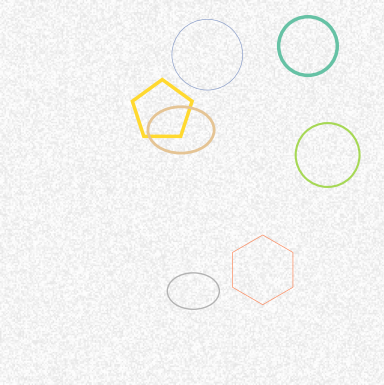[{"shape": "circle", "thickness": 2.5, "radius": 0.38, "center": [0.8, 0.88]}, {"shape": "hexagon", "thickness": 0.5, "radius": 0.45, "center": [0.682, 0.299]}, {"shape": "circle", "thickness": 0.5, "radius": 0.46, "center": [0.538, 0.858]}, {"shape": "circle", "thickness": 1.5, "radius": 0.41, "center": [0.851, 0.597]}, {"shape": "pentagon", "thickness": 2.5, "radius": 0.41, "center": [0.421, 0.712]}, {"shape": "oval", "thickness": 2, "radius": 0.43, "center": [0.47, 0.662]}, {"shape": "oval", "thickness": 1, "radius": 0.34, "center": [0.502, 0.244]}]